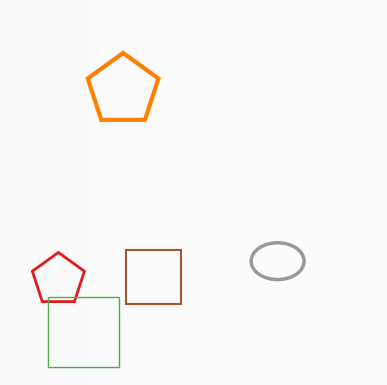[{"shape": "pentagon", "thickness": 2, "radius": 0.35, "center": [0.151, 0.274]}, {"shape": "square", "thickness": 1, "radius": 0.45, "center": [0.216, 0.137]}, {"shape": "pentagon", "thickness": 3, "radius": 0.48, "center": [0.318, 0.766]}, {"shape": "square", "thickness": 1.5, "radius": 0.35, "center": [0.396, 0.28]}, {"shape": "oval", "thickness": 2.5, "radius": 0.34, "center": [0.716, 0.322]}]